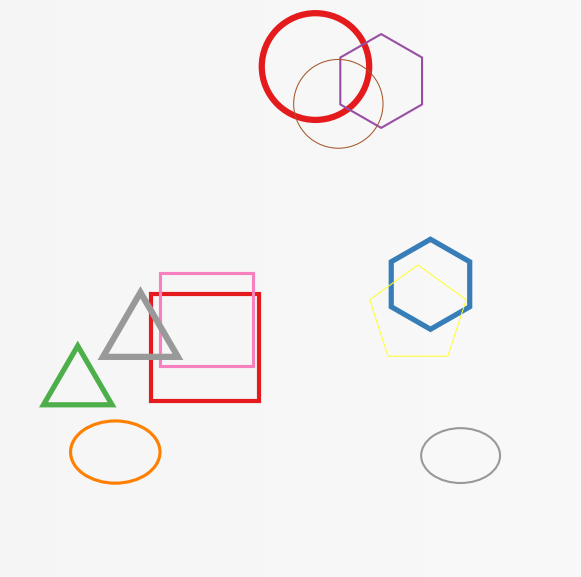[{"shape": "square", "thickness": 2, "radius": 0.46, "center": [0.353, 0.397]}, {"shape": "circle", "thickness": 3, "radius": 0.46, "center": [0.543, 0.884]}, {"shape": "hexagon", "thickness": 2.5, "radius": 0.39, "center": [0.741, 0.507]}, {"shape": "triangle", "thickness": 2.5, "radius": 0.34, "center": [0.134, 0.332]}, {"shape": "hexagon", "thickness": 1, "radius": 0.41, "center": [0.656, 0.859]}, {"shape": "oval", "thickness": 1.5, "radius": 0.38, "center": [0.198, 0.216]}, {"shape": "pentagon", "thickness": 0.5, "radius": 0.44, "center": [0.719, 0.453]}, {"shape": "circle", "thickness": 0.5, "radius": 0.38, "center": [0.582, 0.819]}, {"shape": "square", "thickness": 1.5, "radius": 0.4, "center": [0.355, 0.447]}, {"shape": "oval", "thickness": 1, "radius": 0.34, "center": [0.792, 0.21]}, {"shape": "triangle", "thickness": 3, "radius": 0.37, "center": [0.242, 0.418]}]